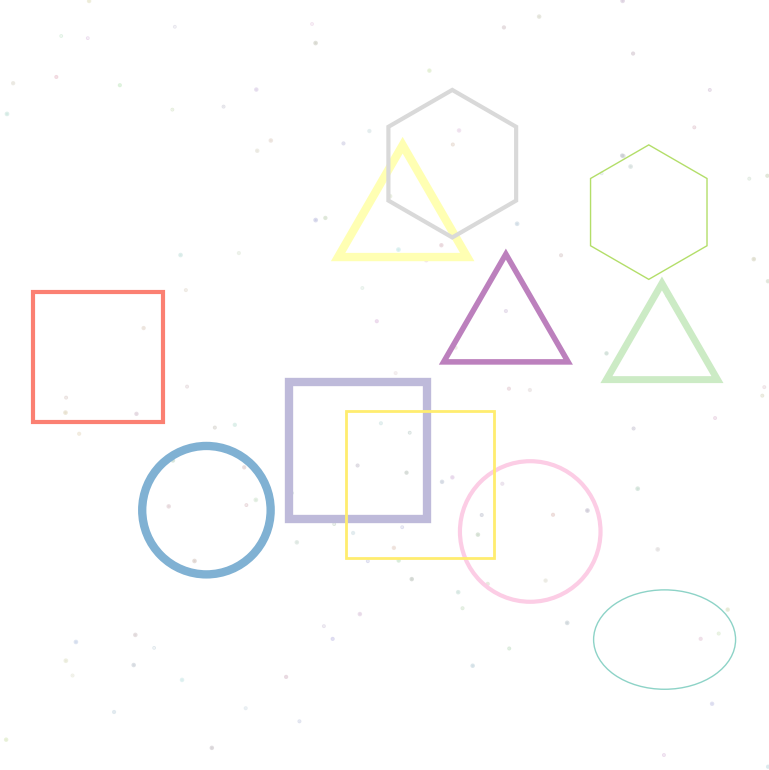[{"shape": "oval", "thickness": 0.5, "radius": 0.46, "center": [0.863, 0.169]}, {"shape": "triangle", "thickness": 3, "radius": 0.48, "center": [0.523, 0.715]}, {"shape": "square", "thickness": 3, "radius": 0.45, "center": [0.465, 0.415]}, {"shape": "square", "thickness": 1.5, "radius": 0.42, "center": [0.128, 0.537]}, {"shape": "circle", "thickness": 3, "radius": 0.42, "center": [0.268, 0.337]}, {"shape": "hexagon", "thickness": 0.5, "radius": 0.44, "center": [0.843, 0.725]}, {"shape": "circle", "thickness": 1.5, "radius": 0.46, "center": [0.689, 0.31]}, {"shape": "hexagon", "thickness": 1.5, "radius": 0.48, "center": [0.587, 0.787]}, {"shape": "triangle", "thickness": 2, "radius": 0.47, "center": [0.657, 0.577]}, {"shape": "triangle", "thickness": 2.5, "radius": 0.42, "center": [0.86, 0.549]}, {"shape": "square", "thickness": 1, "radius": 0.48, "center": [0.546, 0.371]}]